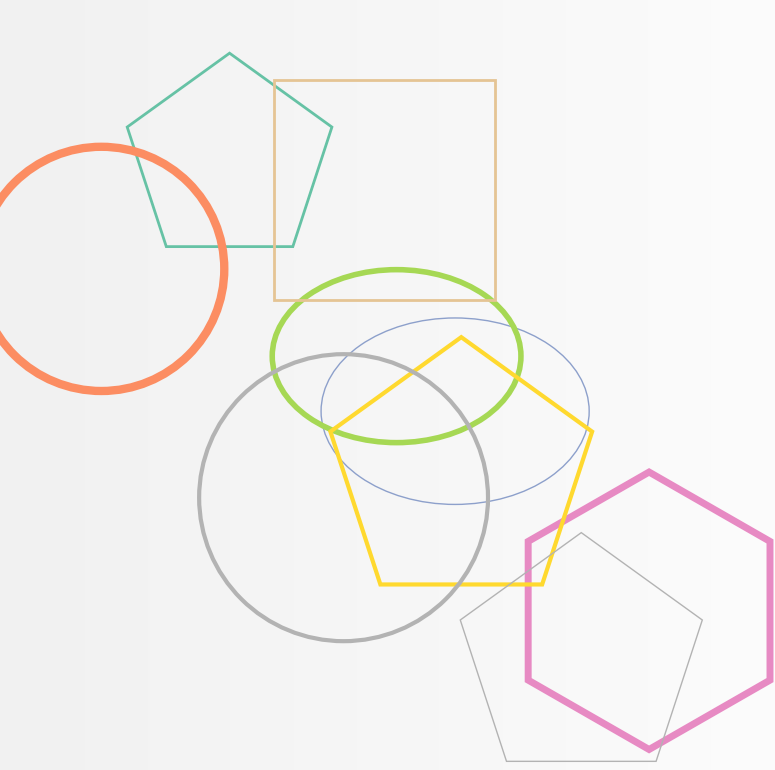[{"shape": "pentagon", "thickness": 1, "radius": 0.69, "center": [0.296, 0.792]}, {"shape": "circle", "thickness": 3, "radius": 0.79, "center": [0.131, 0.651]}, {"shape": "oval", "thickness": 0.5, "radius": 0.86, "center": [0.587, 0.466]}, {"shape": "hexagon", "thickness": 2.5, "radius": 0.9, "center": [0.838, 0.207]}, {"shape": "oval", "thickness": 2, "radius": 0.8, "center": [0.512, 0.537]}, {"shape": "pentagon", "thickness": 1.5, "radius": 0.89, "center": [0.595, 0.385]}, {"shape": "square", "thickness": 1, "radius": 0.71, "center": [0.496, 0.753]}, {"shape": "circle", "thickness": 1.5, "radius": 0.93, "center": [0.443, 0.354]}, {"shape": "pentagon", "thickness": 0.5, "radius": 0.82, "center": [0.75, 0.144]}]